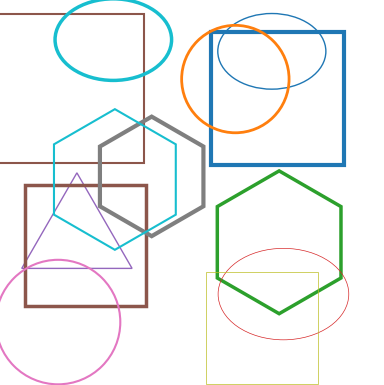[{"shape": "oval", "thickness": 1, "radius": 0.7, "center": [0.706, 0.867]}, {"shape": "square", "thickness": 3, "radius": 0.87, "center": [0.722, 0.745]}, {"shape": "circle", "thickness": 2, "radius": 0.7, "center": [0.611, 0.795]}, {"shape": "hexagon", "thickness": 2.5, "radius": 0.93, "center": [0.725, 0.371]}, {"shape": "oval", "thickness": 0.5, "radius": 0.85, "center": [0.736, 0.236]}, {"shape": "triangle", "thickness": 1, "radius": 0.83, "center": [0.2, 0.386]}, {"shape": "square", "thickness": 1.5, "radius": 0.97, "center": [0.179, 0.77]}, {"shape": "square", "thickness": 2.5, "radius": 0.79, "center": [0.222, 0.363]}, {"shape": "circle", "thickness": 1.5, "radius": 0.81, "center": [0.151, 0.163]}, {"shape": "hexagon", "thickness": 3, "radius": 0.78, "center": [0.394, 0.542]}, {"shape": "square", "thickness": 0.5, "radius": 0.73, "center": [0.68, 0.149]}, {"shape": "oval", "thickness": 2.5, "radius": 0.76, "center": [0.294, 0.897]}, {"shape": "hexagon", "thickness": 1.5, "radius": 0.91, "center": [0.298, 0.534]}]